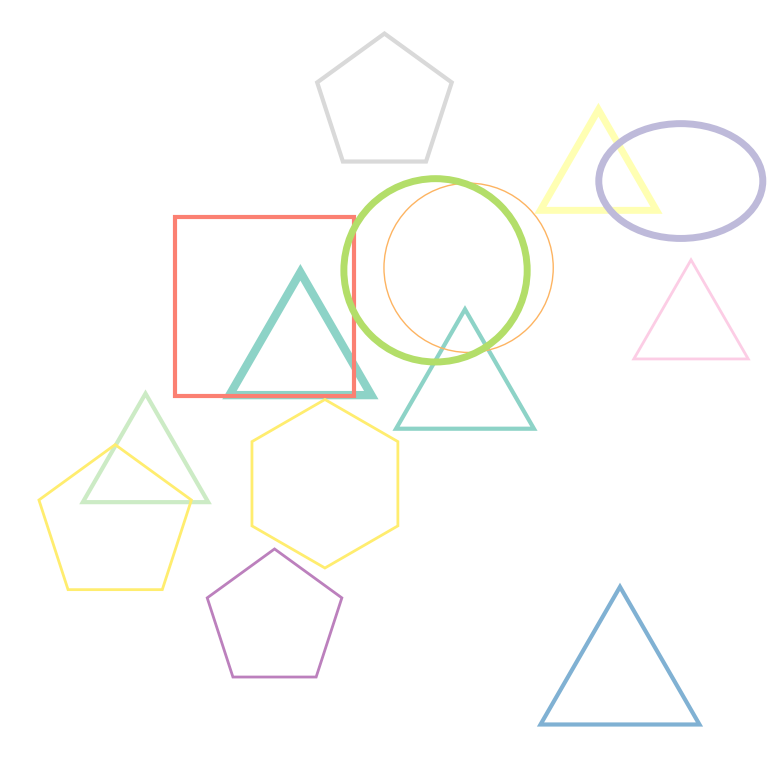[{"shape": "triangle", "thickness": 1.5, "radius": 0.52, "center": [0.604, 0.495]}, {"shape": "triangle", "thickness": 3, "radius": 0.53, "center": [0.39, 0.54]}, {"shape": "triangle", "thickness": 2.5, "radius": 0.44, "center": [0.777, 0.77]}, {"shape": "oval", "thickness": 2.5, "radius": 0.53, "center": [0.884, 0.765]}, {"shape": "square", "thickness": 1.5, "radius": 0.58, "center": [0.343, 0.602]}, {"shape": "triangle", "thickness": 1.5, "radius": 0.6, "center": [0.805, 0.119]}, {"shape": "circle", "thickness": 0.5, "radius": 0.55, "center": [0.609, 0.652]}, {"shape": "circle", "thickness": 2.5, "radius": 0.6, "center": [0.566, 0.649]}, {"shape": "triangle", "thickness": 1, "radius": 0.43, "center": [0.897, 0.577]}, {"shape": "pentagon", "thickness": 1.5, "radius": 0.46, "center": [0.499, 0.865]}, {"shape": "pentagon", "thickness": 1, "radius": 0.46, "center": [0.357, 0.195]}, {"shape": "triangle", "thickness": 1.5, "radius": 0.47, "center": [0.189, 0.395]}, {"shape": "hexagon", "thickness": 1, "radius": 0.55, "center": [0.422, 0.372]}, {"shape": "pentagon", "thickness": 1, "radius": 0.52, "center": [0.15, 0.318]}]